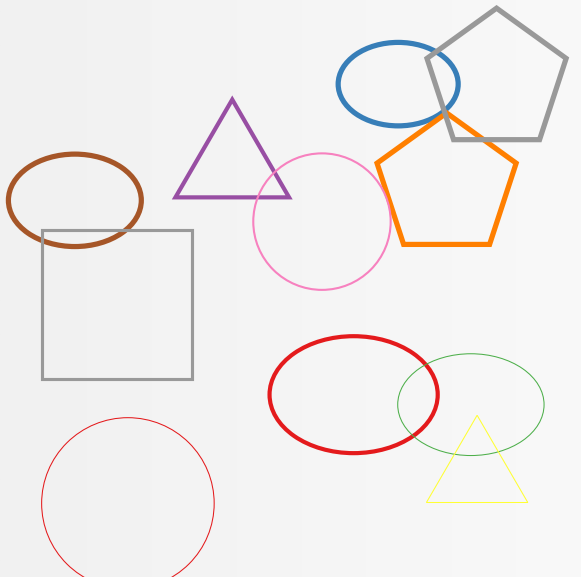[{"shape": "oval", "thickness": 2, "radius": 0.72, "center": [0.608, 0.316]}, {"shape": "circle", "thickness": 0.5, "radius": 0.74, "center": [0.22, 0.127]}, {"shape": "oval", "thickness": 2.5, "radius": 0.52, "center": [0.685, 0.853]}, {"shape": "oval", "thickness": 0.5, "radius": 0.63, "center": [0.81, 0.298]}, {"shape": "triangle", "thickness": 2, "radius": 0.56, "center": [0.4, 0.714]}, {"shape": "pentagon", "thickness": 2.5, "radius": 0.63, "center": [0.768, 0.678]}, {"shape": "triangle", "thickness": 0.5, "radius": 0.5, "center": [0.821, 0.179]}, {"shape": "oval", "thickness": 2.5, "radius": 0.57, "center": [0.129, 0.652]}, {"shape": "circle", "thickness": 1, "radius": 0.59, "center": [0.554, 0.615]}, {"shape": "square", "thickness": 1.5, "radius": 0.64, "center": [0.201, 0.471]}, {"shape": "pentagon", "thickness": 2.5, "radius": 0.63, "center": [0.854, 0.859]}]